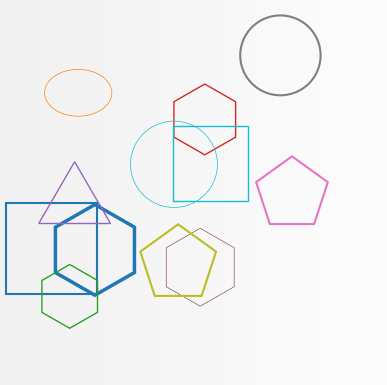[{"shape": "square", "thickness": 1.5, "radius": 0.59, "center": [0.133, 0.354]}, {"shape": "hexagon", "thickness": 2.5, "radius": 0.59, "center": [0.245, 0.351]}, {"shape": "oval", "thickness": 0.5, "radius": 0.43, "center": [0.202, 0.759]}, {"shape": "hexagon", "thickness": 1, "radius": 0.41, "center": [0.18, 0.23]}, {"shape": "hexagon", "thickness": 1, "radius": 0.46, "center": [0.528, 0.69]}, {"shape": "triangle", "thickness": 1, "radius": 0.53, "center": [0.193, 0.473]}, {"shape": "hexagon", "thickness": 0.5, "radius": 0.51, "center": [0.517, 0.306]}, {"shape": "pentagon", "thickness": 1.5, "radius": 0.49, "center": [0.754, 0.497]}, {"shape": "circle", "thickness": 1.5, "radius": 0.52, "center": [0.724, 0.856]}, {"shape": "pentagon", "thickness": 1.5, "radius": 0.51, "center": [0.46, 0.315]}, {"shape": "circle", "thickness": 0.5, "radius": 0.56, "center": [0.449, 0.573]}, {"shape": "square", "thickness": 1, "radius": 0.49, "center": [0.543, 0.575]}]